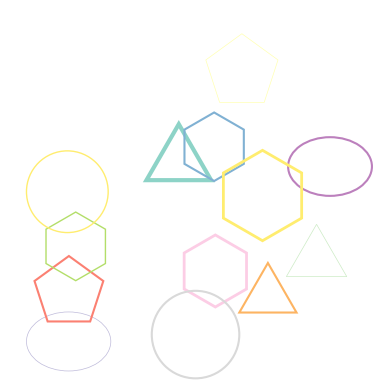[{"shape": "triangle", "thickness": 3, "radius": 0.48, "center": [0.464, 0.581]}, {"shape": "pentagon", "thickness": 0.5, "radius": 0.49, "center": [0.628, 0.814]}, {"shape": "oval", "thickness": 0.5, "radius": 0.55, "center": [0.178, 0.113]}, {"shape": "pentagon", "thickness": 1.5, "radius": 0.47, "center": [0.179, 0.241]}, {"shape": "hexagon", "thickness": 1.5, "radius": 0.45, "center": [0.556, 0.619]}, {"shape": "triangle", "thickness": 1.5, "radius": 0.43, "center": [0.696, 0.231]}, {"shape": "hexagon", "thickness": 1, "radius": 0.45, "center": [0.197, 0.36]}, {"shape": "hexagon", "thickness": 2, "radius": 0.47, "center": [0.559, 0.296]}, {"shape": "circle", "thickness": 1.5, "radius": 0.57, "center": [0.508, 0.131]}, {"shape": "oval", "thickness": 1.5, "radius": 0.54, "center": [0.857, 0.567]}, {"shape": "triangle", "thickness": 0.5, "radius": 0.45, "center": [0.822, 0.327]}, {"shape": "circle", "thickness": 1, "radius": 0.53, "center": [0.175, 0.502]}, {"shape": "hexagon", "thickness": 2, "radius": 0.59, "center": [0.682, 0.492]}]